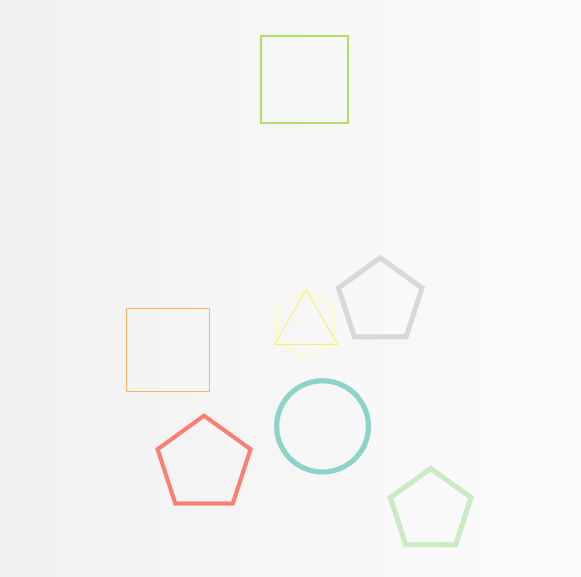[{"shape": "circle", "thickness": 2.5, "radius": 0.39, "center": [0.555, 0.261]}, {"shape": "hexagon", "thickness": 0.5, "radius": 0.29, "center": [0.525, 0.437]}, {"shape": "pentagon", "thickness": 2, "radius": 0.42, "center": [0.351, 0.195]}, {"shape": "square", "thickness": 0.5, "radius": 0.36, "center": [0.288, 0.394]}, {"shape": "square", "thickness": 1, "radius": 0.37, "center": [0.523, 0.861]}, {"shape": "pentagon", "thickness": 2.5, "radius": 0.38, "center": [0.654, 0.477]}, {"shape": "pentagon", "thickness": 2.5, "radius": 0.36, "center": [0.741, 0.115]}, {"shape": "triangle", "thickness": 0.5, "radius": 0.31, "center": [0.527, 0.434]}]